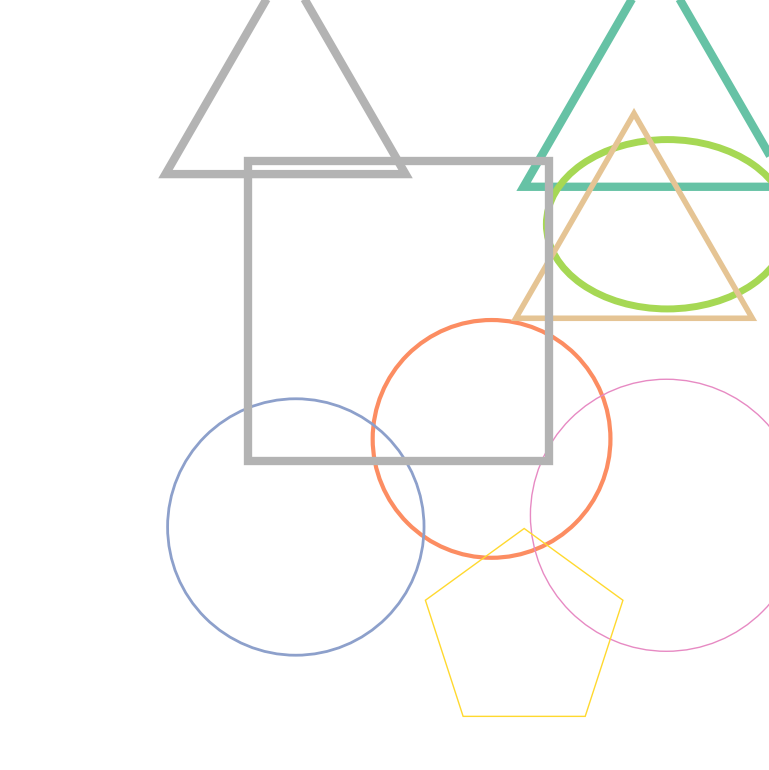[{"shape": "triangle", "thickness": 3, "radius": 0.99, "center": [0.852, 0.857]}, {"shape": "circle", "thickness": 1.5, "radius": 0.77, "center": [0.638, 0.43]}, {"shape": "circle", "thickness": 1, "radius": 0.83, "center": [0.384, 0.316]}, {"shape": "circle", "thickness": 0.5, "radius": 0.88, "center": [0.865, 0.331]}, {"shape": "oval", "thickness": 2.5, "radius": 0.79, "center": [0.867, 0.709]}, {"shape": "pentagon", "thickness": 0.5, "radius": 0.67, "center": [0.681, 0.179]}, {"shape": "triangle", "thickness": 2, "radius": 0.89, "center": [0.823, 0.675]}, {"shape": "square", "thickness": 3, "radius": 0.97, "center": [0.517, 0.596]}, {"shape": "triangle", "thickness": 3, "radius": 0.9, "center": [0.371, 0.864]}]